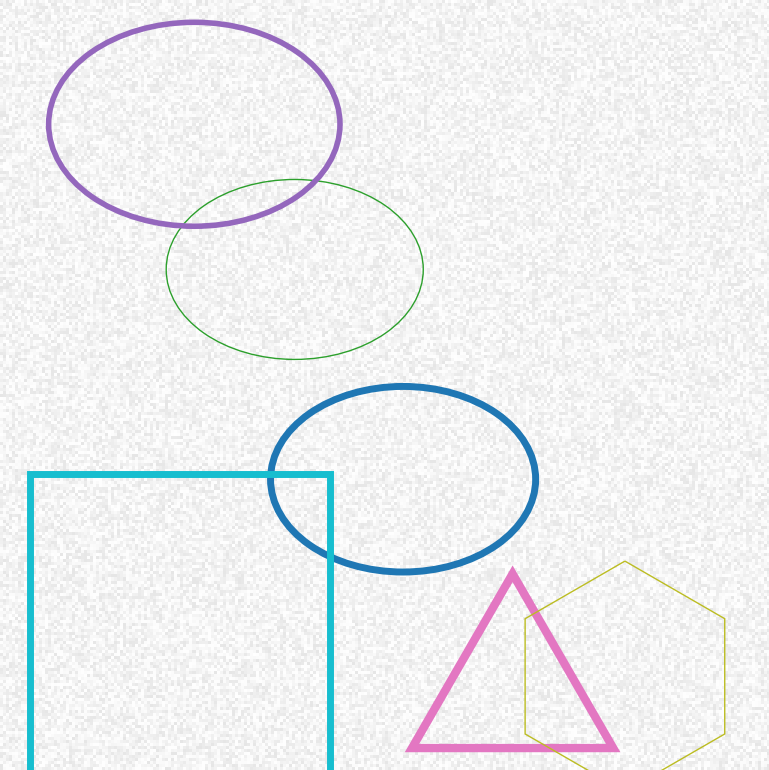[{"shape": "oval", "thickness": 2.5, "radius": 0.86, "center": [0.523, 0.378]}, {"shape": "oval", "thickness": 0.5, "radius": 0.83, "center": [0.383, 0.65]}, {"shape": "oval", "thickness": 2, "radius": 0.95, "center": [0.252, 0.839]}, {"shape": "triangle", "thickness": 3, "radius": 0.75, "center": [0.666, 0.104]}, {"shape": "hexagon", "thickness": 0.5, "radius": 0.75, "center": [0.812, 0.122]}, {"shape": "square", "thickness": 2.5, "radius": 0.97, "center": [0.234, 0.19]}]